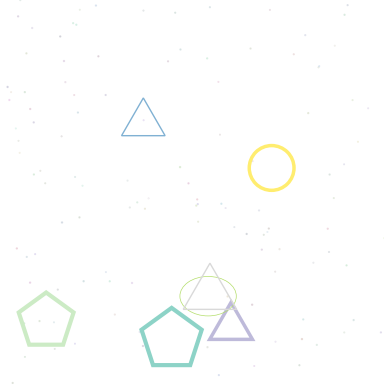[{"shape": "pentagon", "thickness": 3, "radius": 0.41, "center": [0.446, 0.118]}, {"shape": "triangle", "thickness": 2.5, "radius": 0.32, "center": [0.6, 0.151]}, {"shape": "triangle", "thickness": 1, "radius": 0.33, "center": [0.372, 0.68]}, {"shape": "oval", "thickness": 0.5, "radius": 0.37, "center": [0.541, 0.231]}, {"shape": "triangle", "thickness": 1, "radius": 0.4, "center": [0.545, 0.236]}, {"shape": "pentagon", "thickness": 3, "radius": 0.37, "center": [0.12, 0.165]}, {"shape": "circle", "thickness": 2.5, "radius": 0.29, "center": [0.706, 0.564]}]